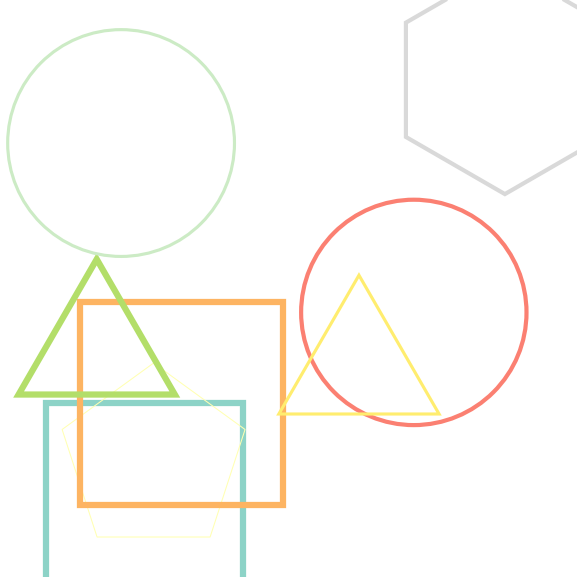[{"shape": "square", "thickness": 3, "radius": 0.85, "center": [0.25, 0.131]}, {"shape": "pentagon", "thickness": 0.5, "radius": 0.83, "center": [0.266, 0.204]}, {"shape": "circle", "thickness": 2, "radius": 0.98, "center": [0.717, 0.458]}, {"shape": "square", "thickness": 3, "radius": 0.88, "center": [0.314, 0.3]}, {"shape": "triangle", "thickness": 3, "radius": 0.78, "center": [0.167, 0.394]}, {"shape": "hexagon", "thickness": 2, "radius": 0.99, "center": [0.874, 0.861]}, {"shape": "circle", "thickness": 1.5, "radius": 0.98, "center": [0.21, 0.751]}, {"shape": "triangle", "thickness": 1.5, "radius": 0.8, "center": [0.622, 0.362]}]